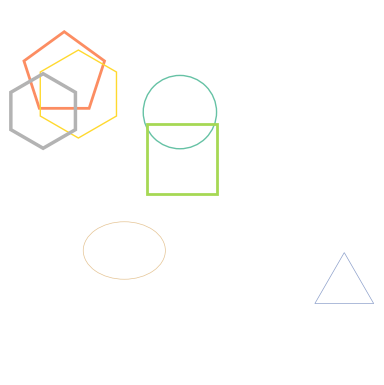[{"shape": "circle", "thickness": 1, "radius": 0.48, "center": [0.467, 0.709]}, {"shape": "pentagon", "thickness": 2, "radius": 0.55, "center": [0.167, 0.808]}, {"shape": "triangle", "thickness": 0.5, "radius": 0.44, "center": [0.894, 0.256]}, {"shape": "square", "thickness": 2, "radius": 0.45, "center": [0.472, 0.586]}, {"shape": "hexagon", "thickness": 1, "radius": 0.57, "center": [0.204, 0.756]}, {"shape": "oval", "thickness": 0.5, "radius": 0.53, "center": [0.323, 0.349]}, {"shape": "hexagon", "thickness": 2.5, "radius": 0.48, "center": [0.112, 0.712]}]